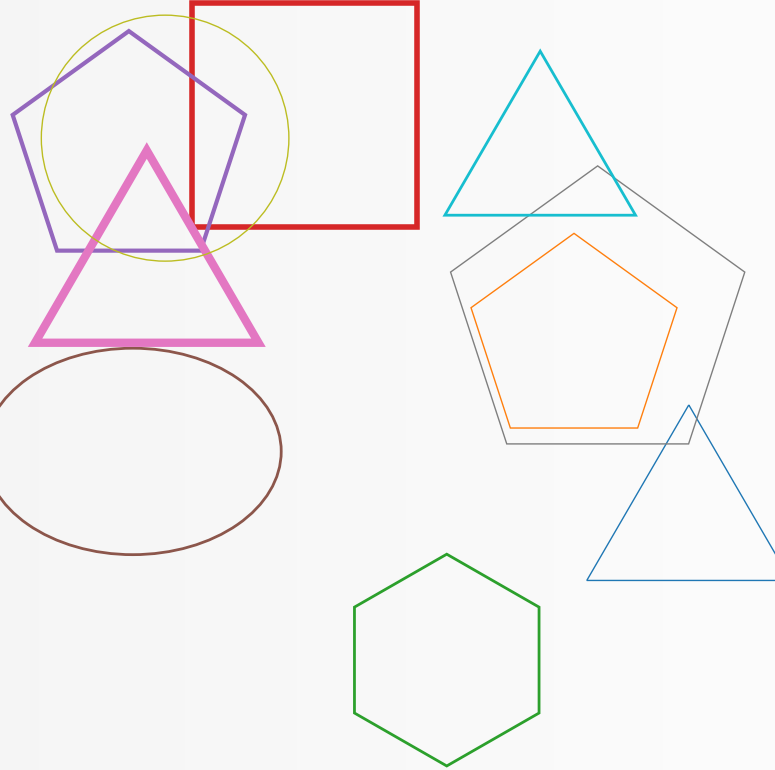[{"shape": "triangle", "thickness": 0.5, "radius": 0.76, "center": [0.889, 0.322]}, {"shape": "pentagon", "thickness": 0.5, "radius": 0.7, "center": [0.741, 0.557]}, {"shape": "hexagon", "thickness": 1, "radius": 0.69, "center": [0.576, 0.143]}, {"shape": "square", "thickness": 2, "radius": 0.72, "center": [0.393, 0.851]}, {"shape": "pentagon", "thickness": 1.5, "radius": 0.79, "center": [0.166, 0.802]}, {"shape": "oval", "thickness": 1, "radius": 0.96, "center": [0.171, 0.414]}, {"shape": "triangle", "thickness": 3, "radius": 0.83, "center": [0.189, 0.638]}, {"shape": "pentagon", "thickness": 0.5, "radius": 1.0, "center": [0.771, 0.585]}, {"shape": "circle", "thickness": 0.5, "radius": 0.8, "center": [0.213, 0.821]}, {"shape": "triangle", "thickness": 1, "radius": 0.71, "center": [0.697, 0.792]}]